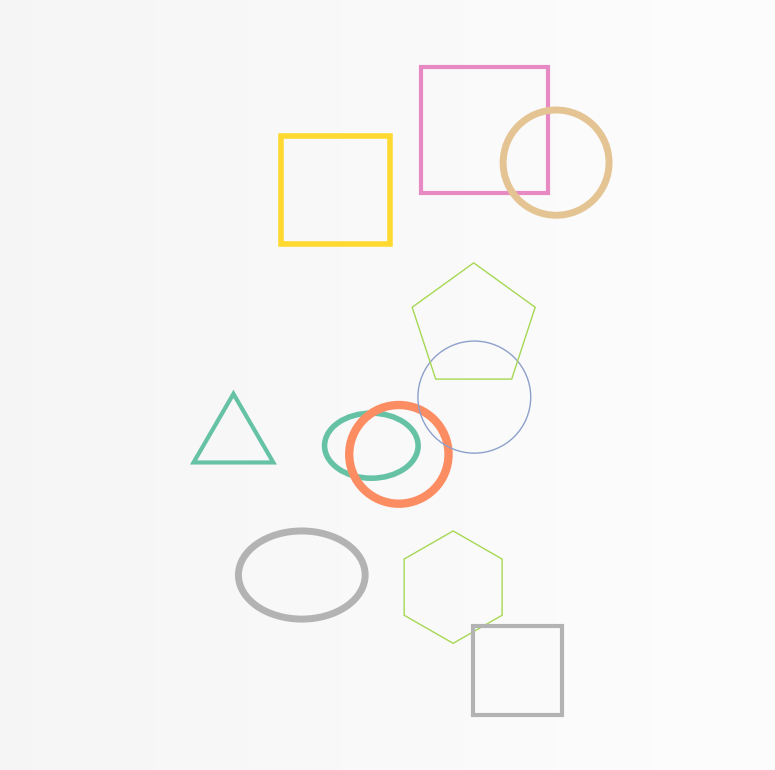[{"shape": "oval", "thickness": 2, "radius": 0.3, "center": [0.479, 0.421]}, {"shape": "triangle", "thickness": 1.5, "radius": 0.3, "center": [0.301, 0.429]}, {"shape": "circle", "thickness": 3, "radius": 0.32, "center": [0.515, 0.41]}, {"shape": "circle", "thickness": 0.5, "radius": 0.36, "center": [0.612, 0.484]}, {"shape": "square", "thickness": 1.5, "radius": 0.41, "center": [0.625, 0.831]}, {"shape": "hexagon", "thickness": 0.5, "radius": 0.36, "center": [0.585, 0.237]}, {"shape": "pentagon", "thickness": 0.5, "radius": 0.42, "center": [0.611, 0.575]}, {"shape": "square", "thickness": 2, "radius": 0.35, "center": [0.433, 0.753]}, {"shape": "circle", "thickness": 2.5, "radius": 0.34, "center": [0.718, 0.789]}, {"shape": "square", "thickness": 1.5, "radius": 0.29, "center": [0.668, 0.129]}, {"shape": "oval", "thickness": 2.5, "radius": 0.41, "center": [0.389, 0.253]}]